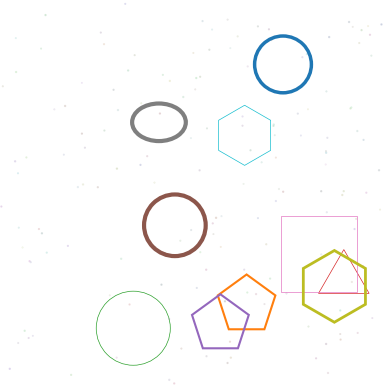[{"shape": "circle", "thickness": 2.5, "radius": 0.37, "center": [0.735, 0.833]}, {"shape": "pentagon", "thickness": 1.5, "radius": 0.39, "center": [0.64, 0.208]}, {"shape": "circle", "thickness": 0.5, "radius": 0.48, "center": [0.346, 0.147]}, {"shape": "triangle", "thickness": 0.5, "radius": 0.38, "center": [0.893, 0.276]}, {"shape": "pentagon", "thickness": 1.5, "radius": 0.39, "center": [0.572, 0.158]}, {"shape": "circle", "thickness": 3, "radius": 0.4, "center": [0.454, 0.415]}, {"shape": "square", "thickness": 0.5, "radius": 0.49, "center": [0.828, 0.34]}, {"shape": "oval", "thickness": 3, "radius": 0.35, "center": [0.413, 0.682]}, {"shape": "hexagon", "thickness": 2, "radius": 0.47, "center": [0.869, 0.256]}, {"shape": "hexagon", "thickness": 0.5, "radius": 0.39, "center": [0.635, 0.649]}]